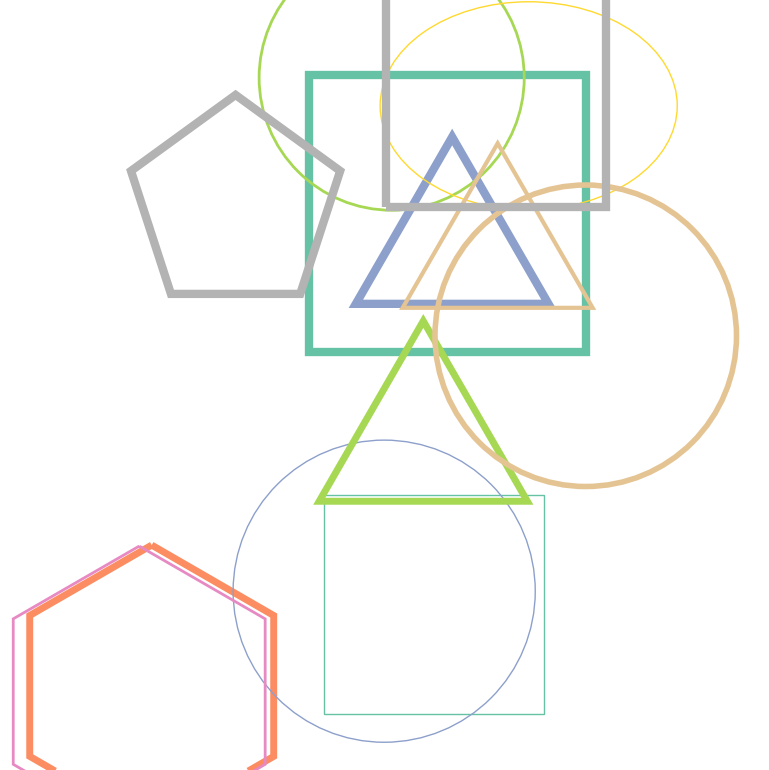[{"shape": "square", "thickness": 0.5, "radius": 0.71, "center": [0.564, 0.215]}, {"shape": "square", "thickness": 3, "radius": 0.9, "center": [0.581, 0.722]}, {"shape": "hexagon", "thickness": 2.5, "radius": 0.91, "center": [0.197, 0.109]}, {"shape": "triangle", "thickness": 3, "radius": 0.72, "center": [0.587, 0.678]}, {"shape": "circle", "thickness": 0.5, "radius": 0.98, "center": [0.499, 0.232]}, {"shape": "hexagon", "thickness": 1, "radius": 0.94, "center": [0.181, 0.102]}, {"shape": "triangle", "thickness": 2.5, "radius": 0.78, "center": [0.55, 0.427]}, {"shape": "circle", "thickness": 1, "radius": 0.86, "center": [0.509, 0.899]}, {"shape": "oval", "thickness": 0.5, "radius": 0.96, "center": [0.687, 0.863]}, {"shape": "circle", "thickness": 2, "radius": 0.98, "center": [0.761, 0.564]}, {"shape": "triangle", "thickness": 1.5, "radius": 0.71, "center": [0.646, 0.671]}, {"shape": "pentagon", "thickness": 3, "radius": 0.71, "center": [0.306, 0.734]}, {"shape": "square", "thickness": 3, "radius": 0.71, "center": [0.644, 0.874]}]